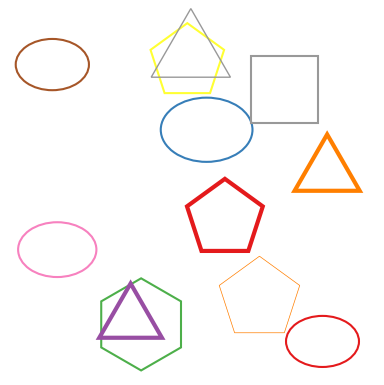[{"shape": "pentagon", "thickness": 3, "radius": 0.52, "center": [0.584, 0.432]}, {"shape": "oval", "thickness": 1.5, "radius": 0.47, "center": [0.838, 0.113]}, {"shape": "oval", "thickness": 1.5, "radius": 0.6, "center": [0.537, 0.663]}, {"shape": "hexagon", "thickness": 1.5, "radius": 0.6, "center": [0.367, 0.157]}, {"shape": "triangle", "thickness": 3, "radius": 0.47, "center": [0.339, 0.17]}, {"shape": "triangle", "thickness": 3, "radius": 0.49, "center": [0.85, 0.553]}, {"shape": "pentagon", "thickness": 0.5, "radius": 0.55, "center": [0.674, 0.225]}, {"shape": "pentagon", "thickness": 1.5, "radius": 0.5, "center": [0.487, 0.839]}, {"shape": "oval", "thickness": 1.5, "radius": 0.48, "center": [0.136, 0.832]}, {"shape": "oval", "thickness": 1.5, "radius": 0.51, "center": [0.149, 0.352]}, {"shape": "square", "thickness": 1.5, "radius": 0.43, "center": [0.739, 0.767]}, {"shape": "triangle", "thickness": 1, "radius": 0.59, "center": [0.496, 0.859]}]